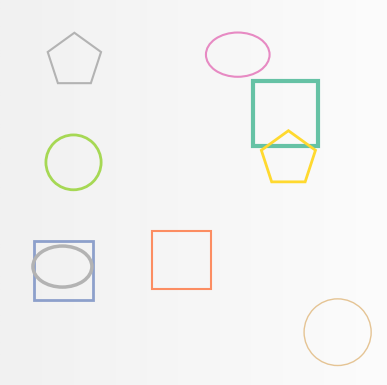[{"shape": "square", "thickness": 3, "radius": 0.42, "center": [0.736, 0.705]}, {"shape": "square", "thickness": 1.5, "radius": 0.38, "center": [0.468, 0.325]}, {"shape": "square", "thickness": 2, "radius": 0.38, "center": [0.164, 0.298]}, {"shape": "oval", "thickness": 1.5, "radius": 0.41, "center": [0.614, 0.858]}, {"shape": "circle", "thickness": 2, "radius": 0.36, "center": [0.19, 0.578]}, {"shape": "pentagon", "thickness": 2, "radius": 0.37, "center": [0.744, 0.587]}, {"shape": "circle", "thickness": 1, "radius": 0.43, "center": [0.871, 0.137]}, {"shape": "oval", "thickness": 2.5, "radius": 0.38, "center": [0.161, 0.308]}, {"shape": "pentagon", "thickness": 1.5, "radius": 0.36, "center": [0.192, 0.843]}]